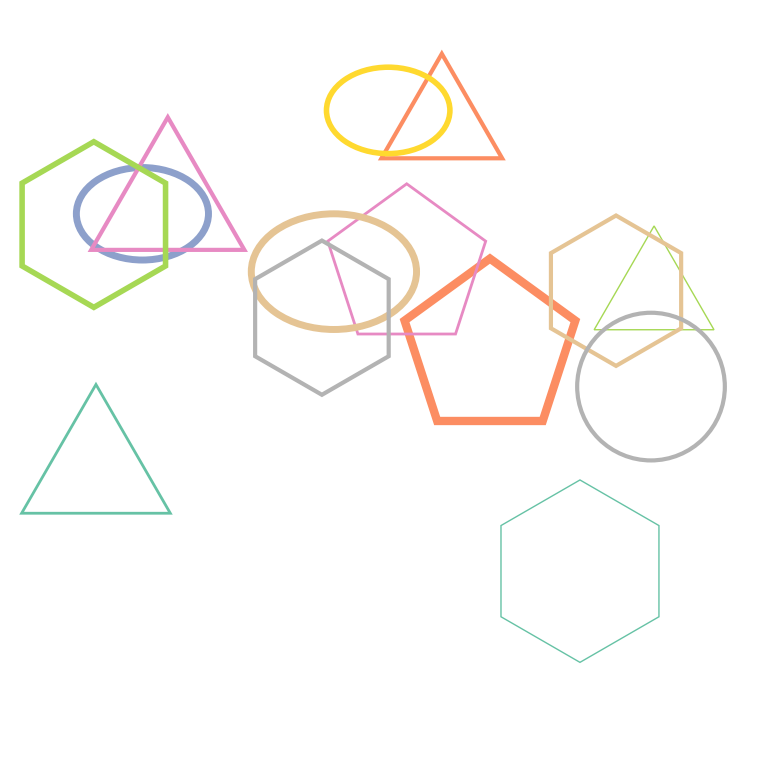[{"shape": "triangle", "thickness": 1, "radius": 0.56, "center": [0.125, 0.389]}, {"shape": "hexagon", "thickness": 0.5, "radius": 0.59, "center": [0.753, 0.258]}, {"shape": "triangle", "thickness": 1.5, "radius": 0.45, "center": [0.574, 0.84]}, {"shape": "pentagon", "thickness": 3, "radius": 0.58, "center": [0.636, 0.548]}, {"shape": "oval", "thickness": 2.5, "radius": 0.43, "center": [0.185, 0.722]}, {"shape": "triangle", "thickness": 1.5, "radius": 0.57, "center": [0.218, 0.733]}, {"shape": "pentagon", "thickness": 1, "radius": 0.54, "center": [0.528, 0.653]}, {"shape": "triangle", "thickness": 0.5, "radius": 0.45, "center": [0.849, 0.617]}, {"shape": "hexagon", "thickness": 2, "radius": 0.54, "center": [0.122, 0.708]}, {"shape": "oval", "thickness": 2, "radius": 0.4, "center": [0.504, 0.857]}, {"shape": "hexagon", "thickness": 1.5, "radius": 0.49, "center": [0.8, 0.622]}, {"shape": "oval", "thickness": 2.5, "radius": 0.54, "center": [0.434, 0.647]}, {"shape": "hexagon", "thickness": 1.5, "radius": 0.5, "center": [0.418, 0.587]}, {"shape": "circle", "thickness": 1.5, "radius": 0.48, "center": [0.845, 0.498]}]